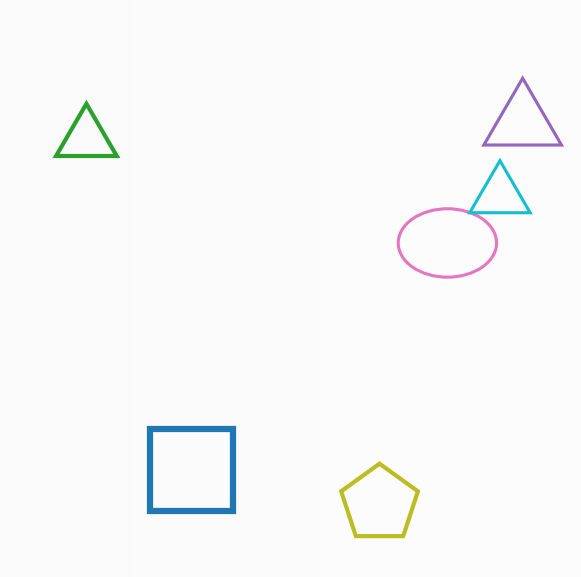[{"shape": "square", "thickness": 3, "radius": 0.36, "center": [0.33, 0.186]}, {"shape": "triangle", "thickness": 2, "radius": 0.3, "center": [0.149, 0.759]}, {"shape": "triangle", "thickness": 1.5, "radius": 0.39, "center": [0.899, 0.787]}, {"shape": "oval", "thickness": 1.5, "radius": 0.42, "center": [0.77, 0.578]}, {"shape": "pentagon", "thickness": 2, "radius": 0.35, "center": [0.653, 0.127]}, {"shape": "triangle", "thickness": 1.5, "radius": 0.3, "center": [0.86, 0.661]}]